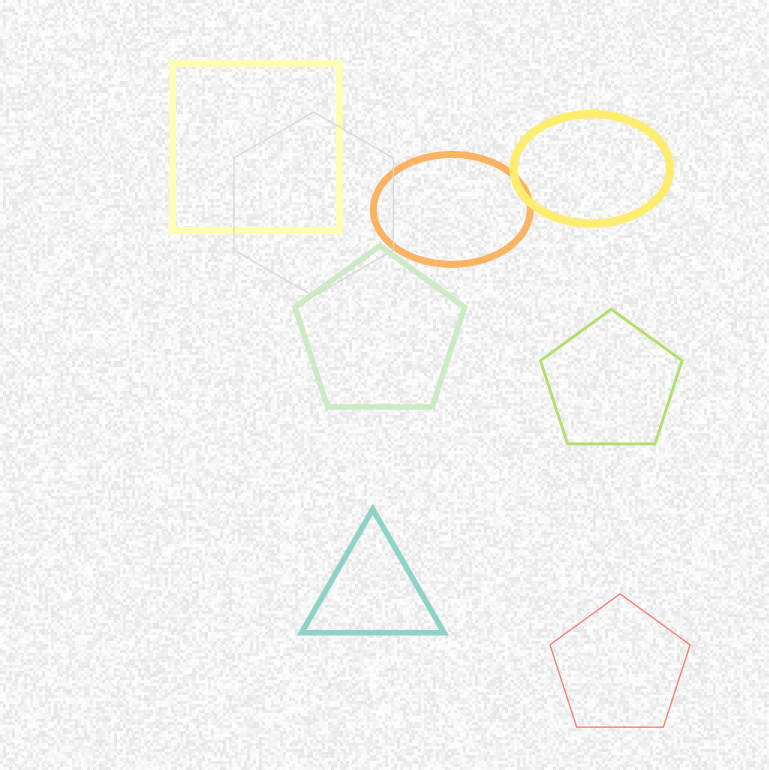[{"shape": "triangle", "thickness": 2, "radius": 0.53, "center": [0.484, 0.232]}, {"shape": "square", "thickness": 2.5, "radius": 0.54, "center": [0.332, 0.809]}, {"shape": "pentagon", "thickness": 0.5, "radius": 0.48, "center": [0.805, 0.133]}, {"shape": "oval", "thickness": 2.5, "radius": 0.51, "center": [0.587, 0.728]}, {"shape": "pentagon", "thickness": 1, "radius": 0.48, "center": [0.794, 0.502]}, {"shape": "hexagon", "thickness": 0.5, "radius": 0.6, "center": [0.407, 0.735]}, {"shape": "pentagon", "thickness": 2, "radius": 0.58, "center": [0.493, 0.565]}, {"shape": "oval", "thickness": 3, "radius": 0.51, "center": [0.769, 0.781]}]